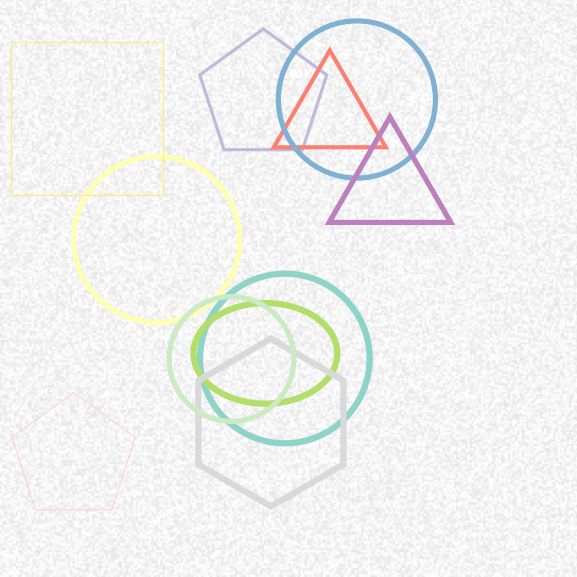[{"shape": "circle", "thickness": 3, "radius": 0.73, "center": [0.493, 0.378]}, {"shape": "circle", "thickness": 2.5, "radius": 0.72, "center": [0.271, 0.585]}, {"shape": "pentagon", "thickness": 1.5, "radius": 0.58, "center": [0.456, 0.834]}, {"shape": "triangle", "thickness": 2, "radius": 0.56, "center": [0.571, 0.8]}, {"shape": "circle", "thickness": 2.5, "radius": 0.68, "center": [0.618, 0.827]}, {"shape": "oval", "thickness": 3, "radius": 0.62, "center": [0.46, 0.387]}, {"shape": "pentagon", "thickness": 0.5, "radius": 0.56, "center": [0.127, 0.207]}, {"shape": "hexagon", "thickness": 3, "radius": 0.73, "center": [0.469, 0.267]}, {"shape": "triangle", "thickness": 2.5, "radius": 0.61, "center": [0.675, 0.675]}, {"shape": "circle", "thickness": 2.5, "radius": 0.54, "center": [0.401, 0.378]}, {"shape": "square", "thickness": 0.5, "radius": 0.66, "center": [0.151, 0.794]}]